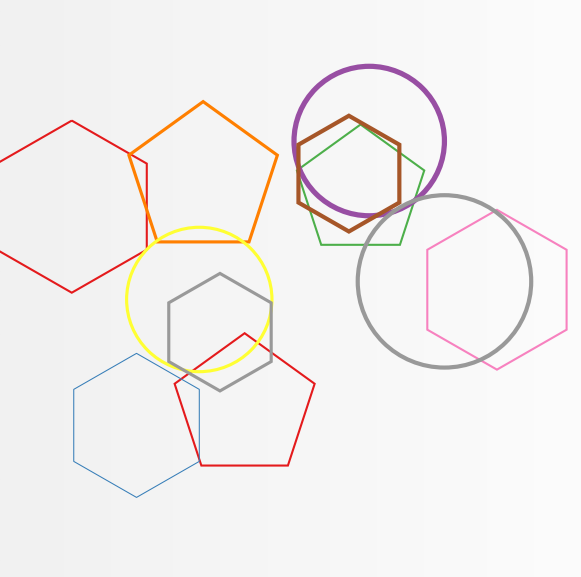[{"shape": "hexagon", "thickness": 1, "radius": 0.75, "center": [0.123, 0.641]}, {"shape": "pentagon", "thickness": 1, "radius": 0.63, "center": [0.421, 0.295]}, {"shape": "hexagon", "thickness": 0.5, "radius": 0.62, "center": [0.235, 0.263]}, {"shape": "pentagon", "thickness": 1, "radius": 0.58, "center": [0.62, 0.668]}, {"shape": "circle", "thickness": 2.5, "radius": 0.65, "center": [0.635, 0.755]}, {"shape": "pentagon", "thickness": 1.5, "radius": 0.67, "center": [0.349, 0.689]}, {"shape": "circle", "thickness": 1.5, "radius": 0.63, "center": [0.343, 0.481]}, {"shape": "hexagon", "thickness": 2, "radius": 0.5, "center": [0.6, 0.698]}, {"shape": "hexagon", "thickness": 1, "radius": 0.69, "center": [0.855, 0.497]}, {"shape": "hexagon", "thickness": 1.5, "radius": 0.51, "center": [0.378, 0.424]}, {"shape": "circle", "thickness": 2, "radius": 0.75, "center": [0.765, 0.512]}]